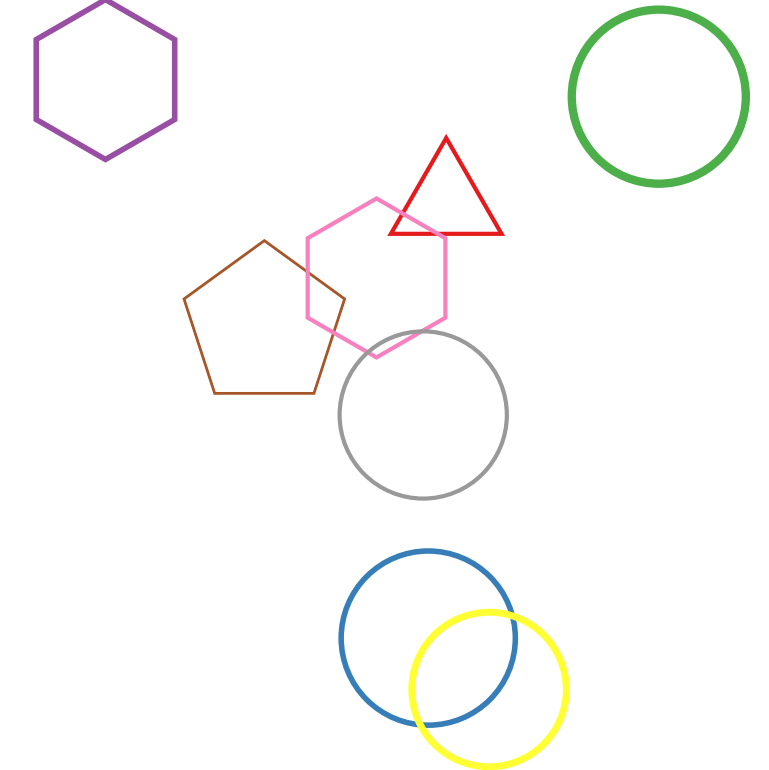[{"shape": "triangle", "thickness": 1.5, "radius": 0.41, "center": [0.579, 0.738]}, {"shape": "circle", "thickness": 2, "radius": 0.57, "center": [0.556, 0.171]}, {"shape": "circle", "thickness": 3, "radius": 0.57, "center": [0.856, 0.874]}, {"shape": "hexagon", "thickness": 2, "radius": 0.52, "center": [0.137, 0.897]}, {"shape": "circle", "thickness": 2.5, "radius": 0.5, "center": [0.635, 0.105]}, {"shape": "pentagon", "thickness": 1, "radius": 0.55, "center": [0.343, 0.578]}, {"shape": "hexagon", "thickness": 1.5, "radius": 0.52, "center": [0.489, 0.639]}, {"shape": "circle", "thickness": 1.5, "radius": 0.54, "center": [0.55, 0.461]}]